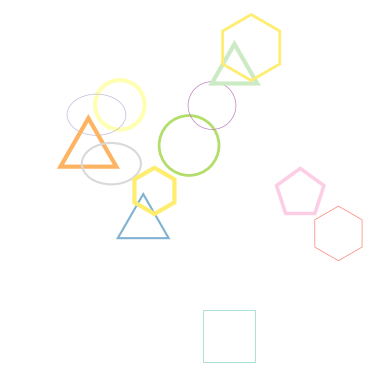[{"shape": "square", "thickness": 0.5, "radius": 0.34, "center": [0.594, 0.126]}, {"shape": "circle", "thickness": 3, "radius": 0.32, "center": [0.311, 0.728]}, {"shape": "oval", "thickness": 0.5, "radius": 0.38, "center": [0.251, 0.702]}, {"shape": "hexagon", "thickness": 0.5, "radius": 0.35, "center": [0.879, 0.394]}, {"shape": "triangle", "thickness": 1.5, "radius": 0.38, "center": [0.372, 0.42]}, {"shape": "triangle", "thickness": 3, "radius": 0.42, "center": [0.23, 0.609]}, {"shape": "circle", "thickness": 2, "radius": 0.39, "center": [0.491, 0.622]}, {"shape": "pentagon", "thickness": 2.5, "radius": 0.32, "center": [0.78, 0.498]}, {"shape": "oval", "thickness": 1.5, "radius": 0.38, "center": [0.289, 0.575]}, {"shape": "circle", "thickness": 0.5, "radius": 0.31, "center": [0.551, 0.726]}, {"shape": "triangle", "thickness": 3, "radius": 0.34, "center": [0.609, 0.817]}, {"shape": "hexagon", "thickness": 2, "radius": 0.43, "center": [0.652, 0.877]}, {"shape": "hexagon", "thickness": 3, "radius": 0.3, "center": [0.401, 0.504]}]